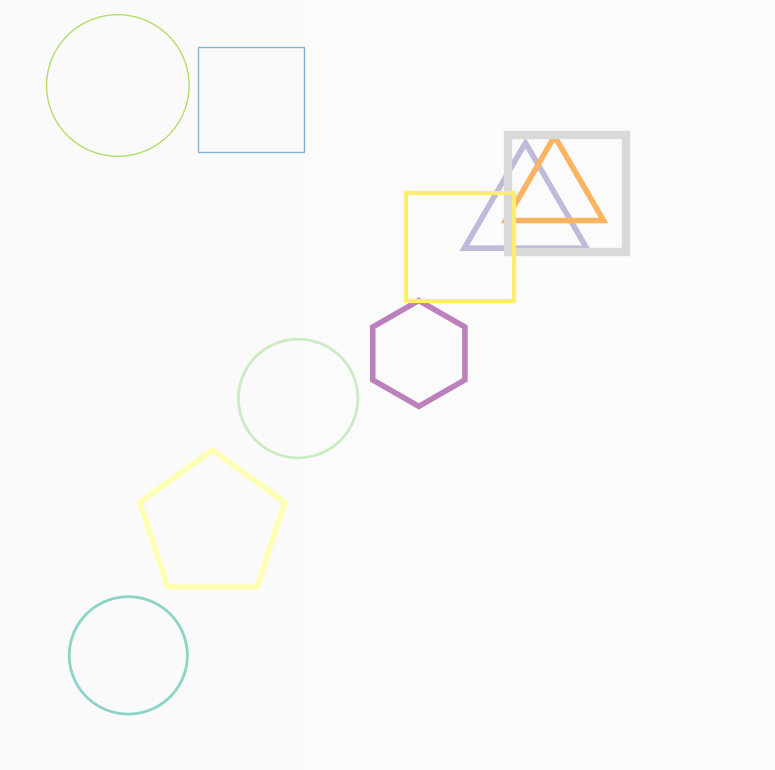[{"shape": "circle", "thickness": 1, "radius": 0.38, "center": [0.166, 0.149]}, {"shape": "pentagon", "thickness": 2, "radius": 0.49, "center": [0.274, 0.317]}, {"shape": "triangle", "thickness": 2, "radius": 0.46, "center": [0.678, 0.723]}, {"shape": "square", "thickness": 0.5, "radius": 0.34, "center": [0.324, 0.871]}, {"shape": "triangle", "thickness": 2, "radius": 0.36, "center": [0.716, 0.75]}, {"shape": "circle", "thickness": 0.5, "radius": 0.46, "center": [0.152, 0.889]}, {"shape": "square", "thickness": 3, "radius": 0.38, "center": [0.731, 0.749]}, {"shape": "hexagon", "thickness": 2, "radius": 0.34, "center": [0.54, 0.541]}, {"shape": "circle", "thickness": 1, "radius": 0.39, "center": [0.385, 0.482]}, {"shape": "square", "thickness": 1.5, "radius": 0.35, "center": [0.594, 0.679]}]